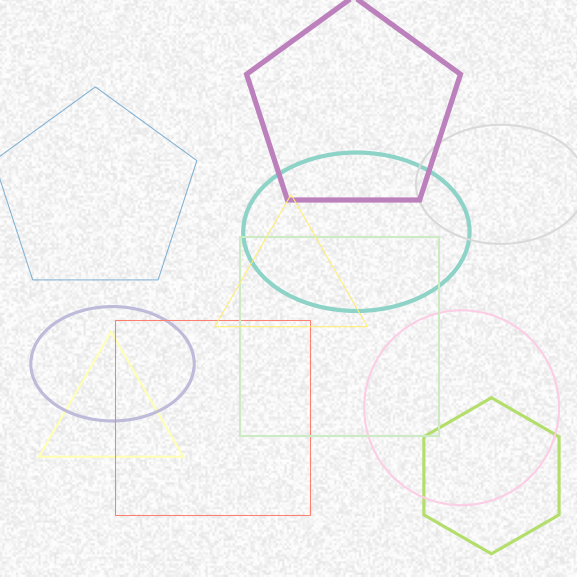[{"shape": "oval", "thickness": 2, "radius": 0.98, "center": [0.617, 0.598]}, {"shape": "triangle", "thickness": 1, "radius": 0.72, "center": [0.193, 0.28]}, {"shape": "oval", "thickness": 1.5, "radius": 0.71, "center": [0.195, 0.369]}, {"shape": "square", "thickness": 0.5, "radius": 0.84, "center": [0.368, 0.277]}, {"shape": "pentagon", "thickness": 0.5, "radius": 0.92, "center": [0.165, 0.664]}, {"shape": "hexagon", "thickness": 1.5, "radius": 0.68, "center": [0.851, 0.175]}, {"shape": "circle", "thickness": 1, "radius": 0.84, "center": [0.799, 0.293]}, {"shape": "oval", "thickness": 1, "radius": 0.74, "center": [0.868, 0.68]}, {"shape": "pentagon", "thickness": 2.5, "radius": 0.97, "center": [0.612, 0.81]}, {"shape": "square", "thickness": 1, "radius": 0.86, "center": [0.588, 0.416]}, {"shape": "triangle", "thickness": 0.5, "radius": 0.76, "center": [0.504, 0.51]}]